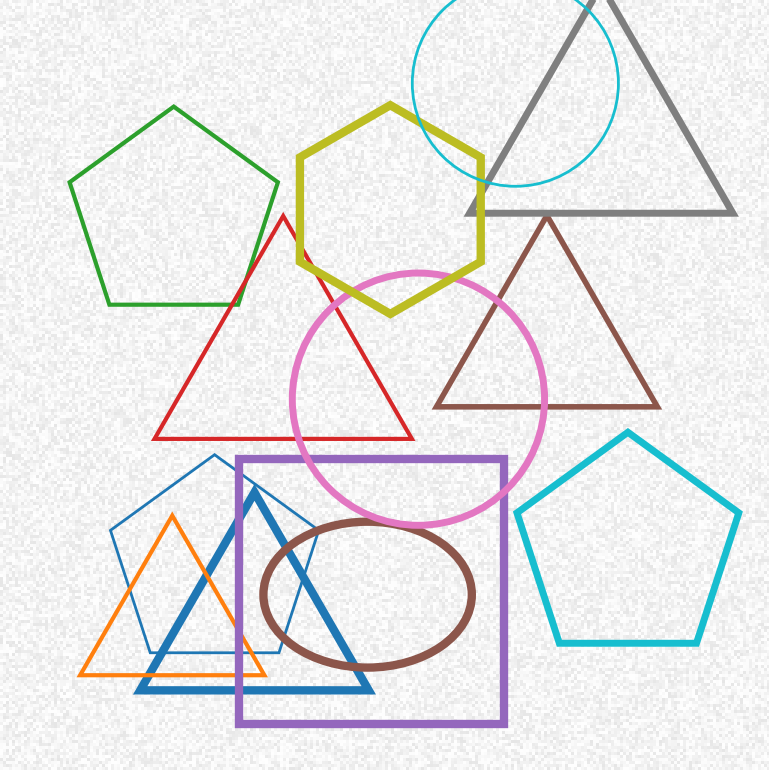[{"shape": "triangle", "thickness": 3, "radius": 0.86, "center": [0.33, 0.189]}, {"shape": "pentagon", "thickness": 1, "radius": 0.71, "center": [0.279, 0.267]}, {"shape": "triangle", "thickness": 1.5, "radius": 0.69, "center": [0.224, 0.192]}, {"shape": "pentagon", "thickness": 1.5, "radius": 0.71, "center": [0.226, 0.719]}, {"shape": "triangle", "thickness": 1.5, "radius": 0.96, "center": [0.368, 0.526]}, {"shape": "square", "thickness": 3, "radius": 0.86, "center": [0.483, 0.232]}, {"shape": "oval", "thickness": 3, "radius": 0.68, "center": [0.477, 0.228]}, {"shape": "triangle", "thickness": 2, "radius": 0.83, "center": [0.71, 0.554]}, {"shape": "circle", "thickness": 2.5, "radius": 0.82, "center": [0.543, 0.482]}, {"shape": "triangle", "thickness": 2.5, "radius": 0.99, "center": [0.781, 0.822]}, {"shape": "hexagon", "thickness": 3, "radius": 0.68, "center": [0.507, 0.728]}, {"shape": "pentagon", "thickness": 2.5, "radius": 0.76, "center": [0.815, 0.287]}, {"shape": "circle", "thickness": 1, "radius": 0.67, "center": [0.669, 0.892]}]